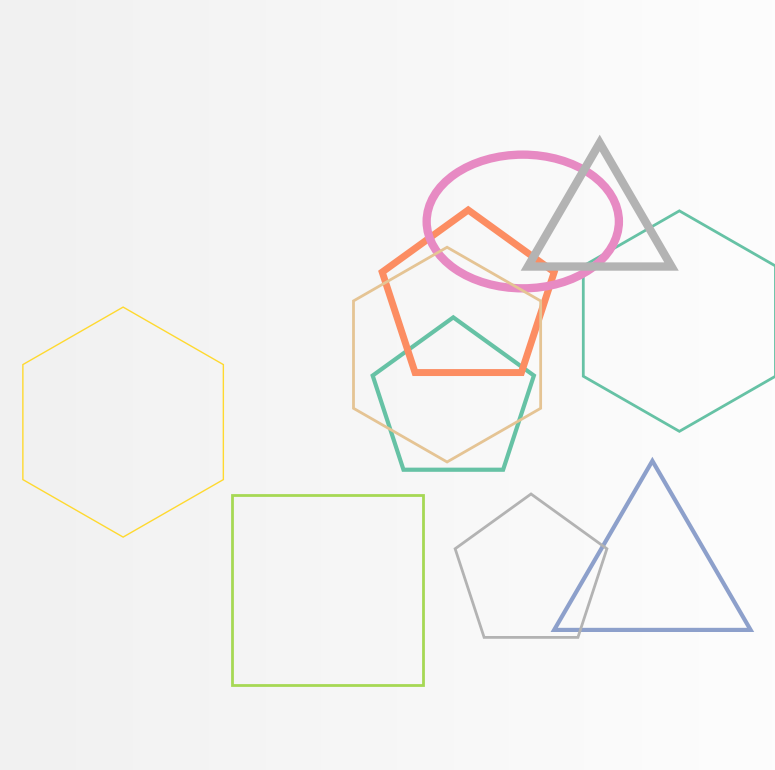[{"shape": "hexagon", "thickness": 1, "radius": 0.72, "center": [0.877, 0.583]}, {"shape": "pentagon", "thickness": 1.5, "radius": 0.55, "center": [0.585, 0.478]}, {"shape": "pentagon", "thickness": 2.5, "radius": 0.58, "center": [0.604, 0.611]}, {"shape": "triangle", "thickness": 1.5, "radius": 0.73, "center": [0.842, 0.255]}, {"shape": "oval", "thickness": 3, "radius": 0.62, "center": [0.675, 0.712]}, {"shape": "square", "thickness": 1, "radius": 0.62, "center": [0.422, 0.234]}, {"shape": "hexagon", "thickness": 0.5, "radius": 0.75, "center": [0.159, 0.452]}, {"shape": "hexagon", "thickness": 1, "radius": 0.7, "center": [0.577, 0.539]}, {"shape": "pentagon", "thickness": 1, "radius": 0.51, "center": [0.685, 0.256]}, {"shape": "triangle", "thickness": 3, "radius": 0.53, "center": [0.774, 0.707]}]